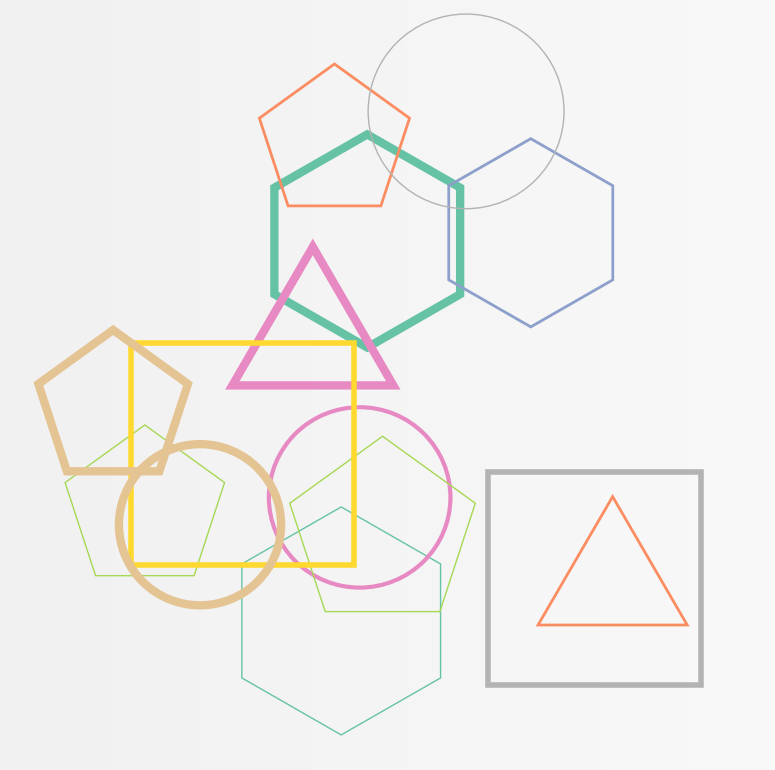[{"shape": "hexagon", "thickness": 0.5, "radius": 0.74, "center": [0.44, 0.194]}, {"shape": "hexagon", "thickness": 3, "radius": 0.69, "center": [0.474, 0.687]}, {"shape": "pentagon", "thickness": 1, "radius": 0.51, "center": [0.432, 0.815]}, {"shape": "triangle", "thickness": 1, "radius": 0.56, "center": [0.79, 0.244]}, {"shape": "hexagon", "thickness": 1, "radius": 0.61, "center": [0.685, 0.698]}, {"shape": "circle", "thickness": 1.5, "radius": 0.59, "center": [0.464, 0.354]}, {"shape": "triangle", "thickness": 3, "radius": 0.6, "center": [0.404, 0.559]}, {"shape": "pentagon", "thickness": 0.5, "radius": 0.54, "center": [0.187, 0.34]}, {"shape": "pentagon", "thickness": 0.5, "radius": 0.63, "center": [0.494, 0.308]}, {"shape": "square", "thickness": 2, "radius": 0.72, "center": [0.312, 0.41]}, {"shape": "pentagon", "thickness": 3, "radius": 0.51, "center": [0.146, 0.47]}, {"shape": "circle", "thickness": 3, "radius": 0.52, "center": [0.258, 0.319]}, {"shape": "circle", "thickness": 0.5, "radius": 0.63, "center": [0.601, 0.855]}, {"shape": "square", "thickness": 2, "radius": 0.69, "center": [0.767, 0.249]}]